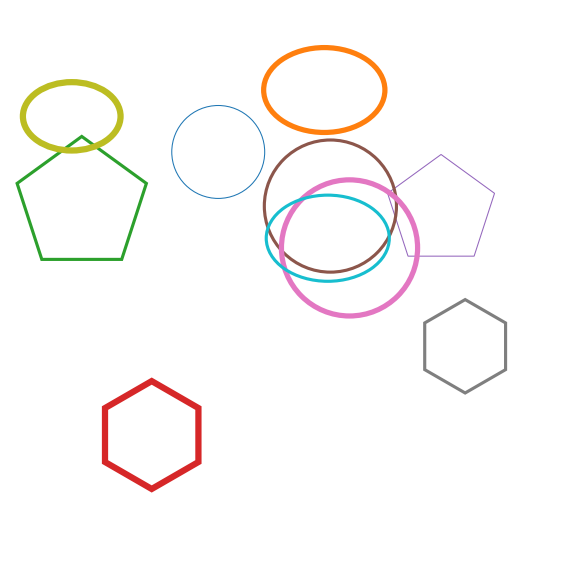[{"shape": "circle", "thickness": 0.5, "radius": 0.4, "center": [0.378, 0.736]}, {"shape": "oval", "thickness": 2.5, "radius": 0.52, "center": [0.562, 0.843]}, {"shape": "pentagon", "thickness": 1.5, "radius": 0.59, "center": [0.142, 0.645]}, {"shape": "hexagon", "thickness": 3, "radius": 0.47, "center": [0.263, 0.246]}, {"shape": "pentagon", "thickness": 0.5, "radius": 0.49, "center": [0.764, 0.634]}, {"shape": "circle", "thickness": 1.5, "radius": 0.57, "center": [0.572, 0.642]}, {"shape": "circle", "thickness": 2.5, "radius": 0.59, "center": [0.605, 0.57]}, {"shape": "hexagon", "thickness": 1.5, "radius": 0.4, "center": [0.805, 0.4]}, {"shape": "oval", "thickness": 3, "radius": 0.42, "center": [0.124, 0.798]}, {"shape": "oval", "thickness": 1.5, "radius": 0.53, "center": [0.568, 0.587]}]